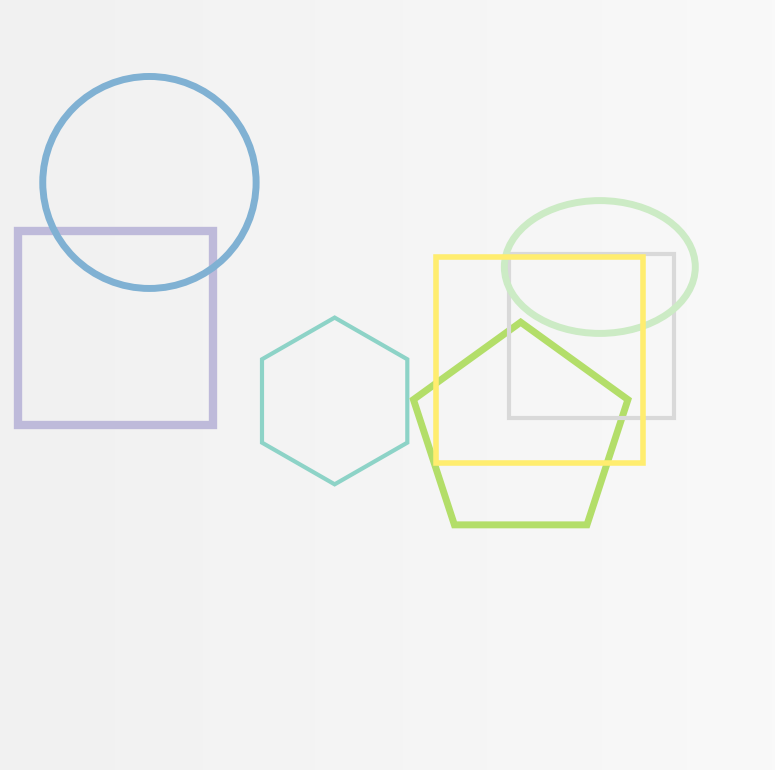[{"shape": "hexagon", "thickness": 1.5, "radius": 0.54, "center": [0.432, 0.479]}, {"shape": "square", "thickness": 3, "radius": 0.63, "center": [0.149, 0.574]}, {"shape": "circle", "thickness": 2.5, "radius": 0.69, "center": [0.193, 0.763]}, {"shape": "pentagon", "thickness": 2.5, "radius": 0.73, "center": [0.672, 0.436]}, {"shape": "square", "thickness": 1.5, "radius": 0.53, "center": [0.764, 0.564]}, {"shape": "oval", "thickness": 2.5, "radius": 0.62, "center": [0.774, 0.653]}, {"shape": "square", "thickness": 2, "radius": 0.67, "center": [0.696, 0.533]}]